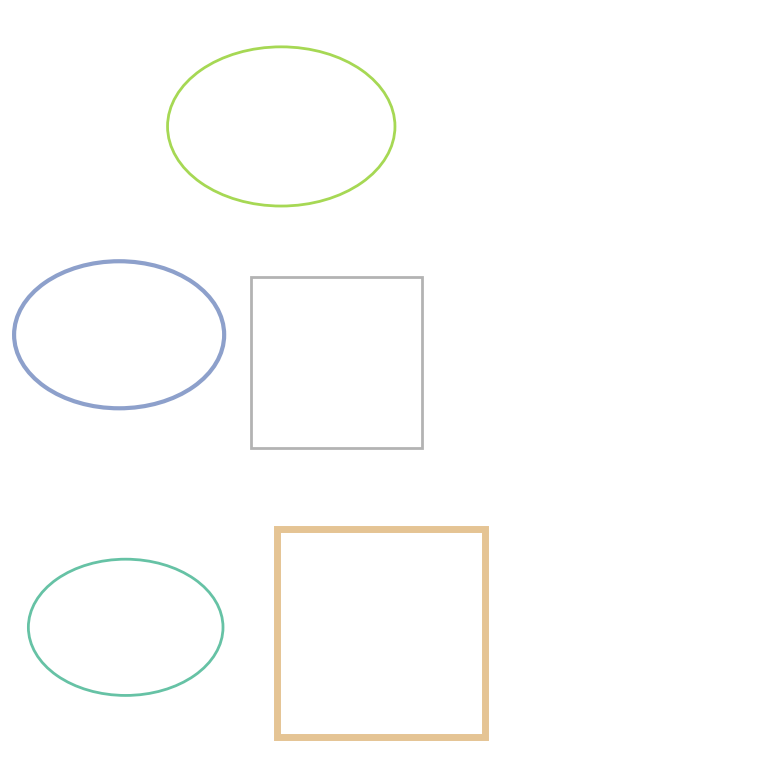[{"shape": "oval", "thickness": 1, "radius": 0.63, "center": [0.163, 0.185]}, {"shape": "oval", "thickness": 1.5, "radius": 0.68, "center": [0.155, 0.565]}, {"shape": "oval", "thickness": 1, "radius": 0.74, "center": [0.365, 0.836]}, {"shape": "square", "thickness": 2.5, "radius": 0.68, "center": [0.495, 0.178]}, {"shape": "square", "thickness": 1, "radius": 0.55, "center": [0.437, 0.529]}]